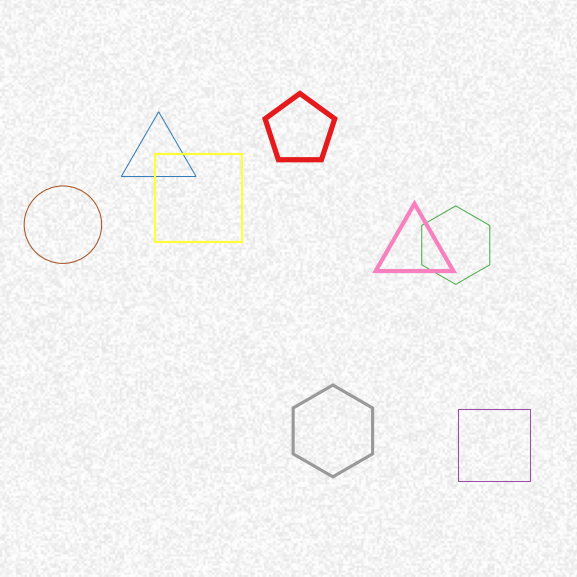[{"shape": "pentagon", "thickness": 2.5, "radius": 0.32, "center": [0.519, 0.774]}, {"shape": "triangle", "thickness": 0.5, "radius": 0.37, "center": [0.275, 0.731]}, {"shape": "hexagon", "thickness": 0.5, "radius": 0.34, "center": [0.789, 0.575]}, {"shape": "square", "thickness": 0.5, "radius": 0.31, "center": [0.855, 0.229]}, {"shape": "square", "thickness": 1, "radius": 0.38, "center": [0.344, 0.656]}, {"shape": "circle", "thickness": 0.5, "radius": 0.34, "center": [0.109, 0.61]}, {"shape": "triangle", "thickness": 2, "radius": 0.39, "center": [0.718, 0.569]}, {"shape": "hexagon", "thickness": 1.5, "radius": 0.4, "center": [0.576, 0.253]}]